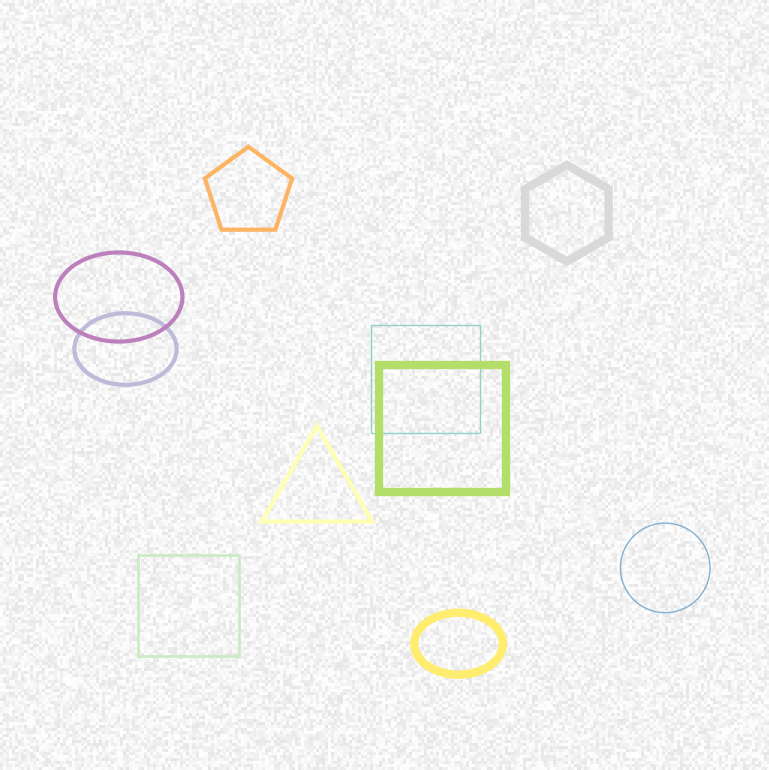[{"shape": "square", "thickness": 0.5, "radius": 0.35, "center": [0.552, 0.508]}, {"shape": "triangle", "thickness": 1.5, "radius": 0.41, "center": [0.411, 0.364]}, {"shape": "oval", "thickness": 1.5, "radius": 0.33, "center": [0.163, 0.547]}, {"shape": "circle", "thickness": 0.5, "radius": 0.29, "center": [0.864, 0.262]}, {"shape": "pentagon", "thickness": 1.5, "radius": 0.3, "center": [0.323, 0.75]}, {"shape": "square", "thickness": 3, "radius": 0.41, "center": [0.574, 0.444]}, {"shape": "hexagon", "thickness": 3, "radius": 0.31, "center": [0.736, 0.723]}, {"shape": "oval", "thickness": 1.5, "radius": 0.41, "center": [0.154, 0.614]}, {"shape": "square", "thickness": 1, "radius": 0.33, "center": [0.245, 0.214]}, {"shape": "oval", "thickness": 3, "radius": 0.29, "center": [0.596, 0.164]}]